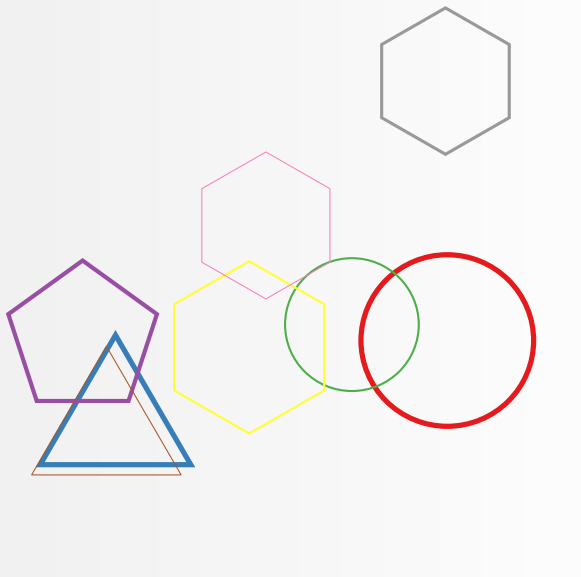[{"shape": "circle", "thickness": 2.5, "radius": 0.74, "center": [0.77, 0.409]}, {"shape": "triangle", "thickness": 2.5, "radius": 0.75, "center": [0.199, 0.269]}, {"shape": "circle", "thickness": 1, "radius": 0.58, "center": [0.605, 0.437]}, {"shape": "pentagon", "thickness": 2, "radius": 0.67, "center": [0.142, 0.414]}, {"shape": "hexagon", "thickness": 1, "radius": 0.75, "center": [0.429, 0.398]}, {"shape": "triangle", "thickness": 0.5, "radius": 0.74, "center": [0.183, 0.251]}, {"shape": "hexagon", "thickness": 0.5, "radius": 0.64, "center": [0.457, 0.609]}, {"shape": "hexagon", "thickness": 1.5, "radius": 0.63, "center": [0.766, 0.859]}]